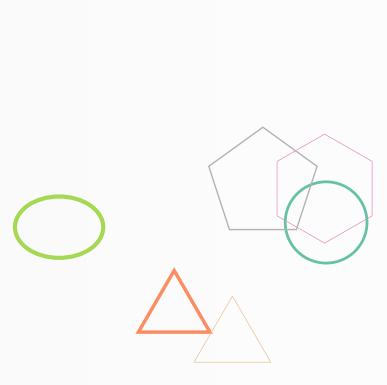[{"shape": "circle", "thickness": 2, "radius": 0.53, "center": [0.842, 0.422]}, {"shape": "triangle", "thickness": 2.5, "radius": 0.53, "center": [0.449, 0.191]}, {"shape": "hexagon", "thickness": 0.5, "radius": 0.71, "center": [0.838, 0.51]}, {"shape": "oval", "thickness": 3, "radius": 0.57, "center": [0.153, 0.41]}, {"shape": "triangle", "thickness": 0.5, "radius": 0.57, "center": [0.6, 0.116]}, {"shape": "pentagon", "thickness": 1, "radius": 0.73, "center": [0.678, 0.523]}]